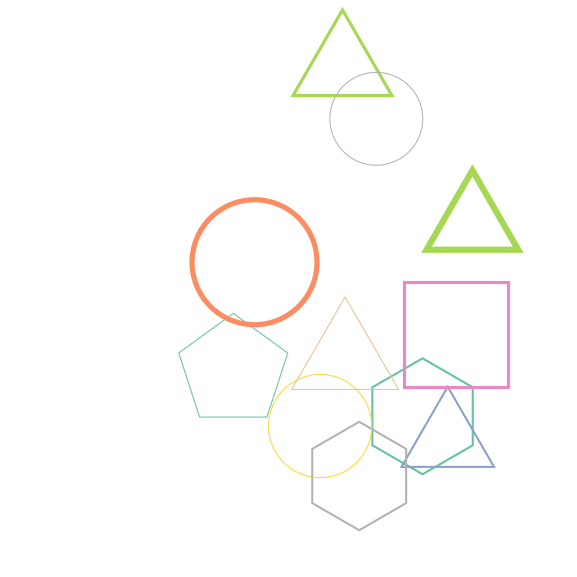[{"shape": "hexagon", "thickness": 1, "radius": 0.5, "center": [0.732, 0.278]}, {"shape": "pentagon", "thickness": 0.5, "radius": 0.5, "center": [0.404, 0.357]}, {"shape": "circle", "thickness": 2.5, "radius": 0.54, "center": [0.441, 0.545]}, {"shape": "triangle", "thickness": 1, "radius": 0.46, "center": [0.775, 0.237]}, {"shape": "square", "thickness": 1.5, "radius": 0.45, "center": [0.789, 0.42]}, {"shape": "triangle", "thickness": 1.5, "radius": 0.49, "center": [0.593, 0.883]}, {"shape": "triangle", "thickness": 3, "radius": 0.46, "center": [0.818, 0.612]}, {"shape": "circle", "thickness": 0.5, "radius": 0.45, "center": [0.554, 0.261]}, {"shape": "triangle", "thickness": 0.5, "radius": 0.53, "center": [0.598, 0.378]}, {"shape": "hexagon", "thickness": 1, "radius": 0.47, "center": [0.622, 0.175]}, {"shape": "circle", "thickness": 0.5, "radius": 0.4, "center": [0.652, 0.793]}]